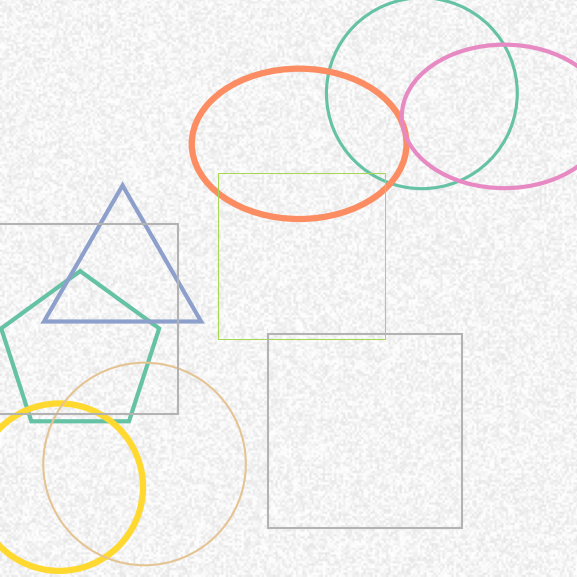[{"shape": "circle", "thickness": 1.5, "radius": 0.83, "center": [0.73, 0.838]}, {"shape": "pentagon", "thickness": 2, "radius": 0.72, "center": [0.139, 0.386]}, {"shape": "oval", "thickness": 3, "radius": 0.93, "center": [0.518, 0.75]}, {"shape": "triangle", "thickness": 2, "radius": 0.79, "center": [0.212, 0.521]}, {"shape": "oval", "thickness": 2, "radius": 0.89, "center": [0.873, 0.798]}, {"shape": "square", "thickness": 0.5, "radius": 0.72, "center": [0.522, 0.556]}, {"shape": "circle", "thickness": 3, "radius": 0.72, "center": [0.103, 0.156]}, {"shape": "circle", "thickness": 1, "radius": 0.88, "center": [0.25, 0.196]}, {"shape": "square", "thickness": 1, "radius": 0.84, "center": [0.632, 0.253]}, {"shape": "square", "thickness": 1, "radius": 0.83, "center": [0.142, 0.447]}]